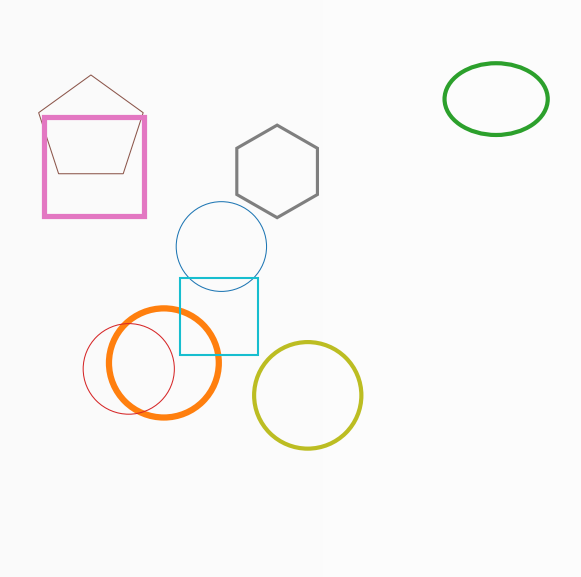[{"shape": "circle", "thickness": 0.5, "radius": 0.39, "center": [0.381, 0.572]}, {"shape": "circle", "thickness": 3, "radius": 0.47, "center": [0.282, 0.371]}, {"shape": "oval", "thickness": 2, "radius": 0.44, "center": [0.854, 0.828]}, {"shape": "circle", "thickness": 0.5, "radius": 0.39, "center": [0.222, 0.36]}, {"shape": "pentagon", "thickness": 0.5, "radius": 0.47, "center": [0.156, 0.775]}, {"shape": "square", "thickness": 2.5, "radius": 0.43, "center": [0.162, 0.71]}, {"shape": "hexagon", "thickness": 1.5, "radius": 0.4, "center": [0.477, 0.702]}, {"shape": "circle", "thickness": 2, "radius": 0.46, "center": [0.529, 0.315]}, {"shape": "square", "thickness": 1, "radius": 0.34, "center": [0.377, 0.452]}]